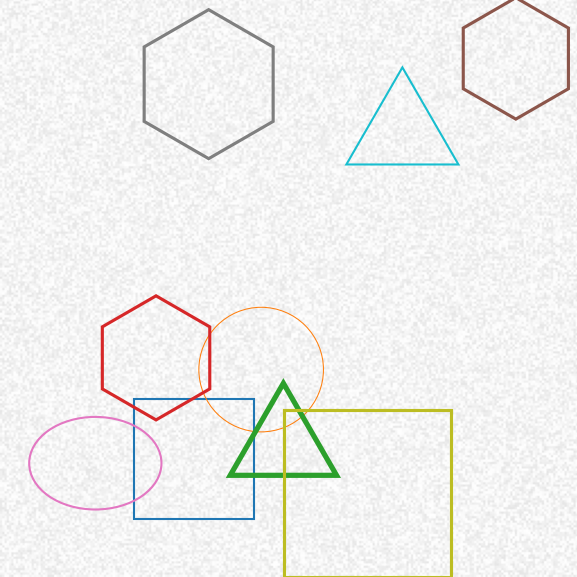[{"shape": "square", "thickness": 1, "radius": 0.52, "center": [0.336, 0.205]}, {"shape": "circle", "thickness": 0.5, "radius": 0.54, "center": [0.452, 0.359]}, {"shape": "triangle", "thickness": 2.5, "radius": 0.53, "center": [0.491, 0.229]}, {"shape": "hexagon", "thickness": 1.5, "radius": 0.54, "center": [0.27, 0.379]}, {"shape": "hexagon", "thickness": 1.5, "radius": 0.53, "center": [0.893, 0.898]}, {"shape": "oval", "thickness": 1, "radius": 0.57, "center": [0.165, 0.197]}, {"shape": "hexagon", "thickness": 1.5, "radius": 0.64, "center": [0.361, 0.853]}, {"shape": "square", "thickness": 1.5, "radius": 0.72, "center": [0.636, 0.144]}, {"shape": "triangle", "thickness": 1, "radius": 0.56, "center": [0.697, 0.77]}]